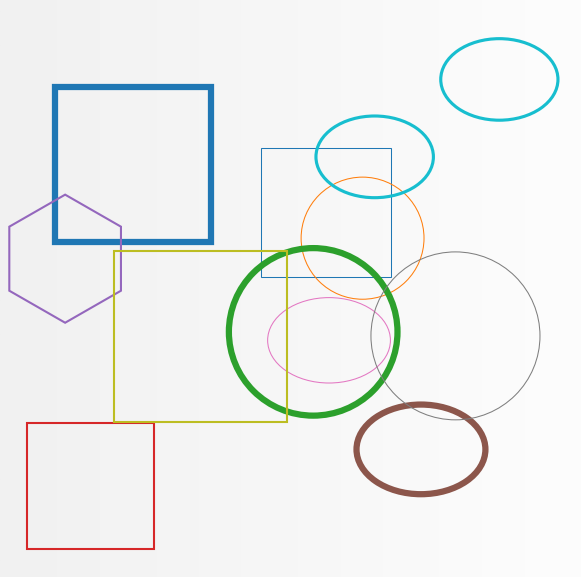[{"shape": "square", "thickness": 0.5, "radius": 0.56, "center": [0.561, 0.631]}, {"shape": "square", "thickness": 3, "radius": 0.67, "center": [0.229, 0.714]}, {"shape": "circle", "thickness": 0.5, "radius": 0.53, "center": [0.624, 0.587]}, {"shape": "circle", "thickness": 3, "radius": 0.73, "center": [0.539, 0.424]}, {"shape": "square", "thickness": 1, "radius": 0.55, "center": [0.156, 0.158]}, {"shape": "hexagon", "thickness": 1, "radius": 0.55, "center": [0.112, 0.551]}, {"shape": "oval", "thickness": 3, "radius": 0.55, "center": [0.724, 0.221]}, {"shape": "oval", "thickness": 0.5, "radius": 0.53, "center": [0.566, 0.41]}, {"shape": "circle", "thickness": 0.5, "radius": 0.73, "center": [0.784, 0.418]}, {"shape": "square", "thickness": 1, "radius": 0.74, "center": [0.344, 0.416]}, {"shape": "oval", "thickness": 1.5, "radius": 0.51, "center": [0.645, 0.728]}, {"shape": "oval", "thickness": 1.5, "radius": 0.5, "center": [0.859, 0.862]}]